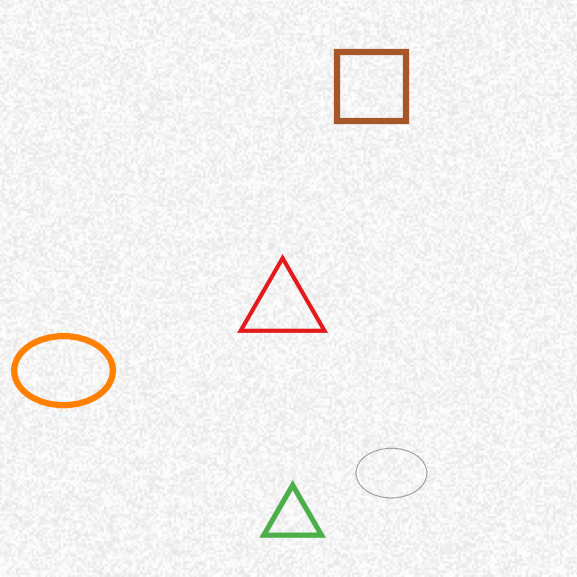[{"shape": "triangle", "thickness": 2, "radius": 0.42, "center": [0.489, 0.468]}, {"shape": "triangle", "thickness": 2.5, "radius": 0.29, "center": [0.507, 0.101]}, {"shape": "oval", "thickness": 3, "radius": 0.43, "center": [0.11, 0.357]}, {"shape": "square", "thickness": 3, "radius": 0.3, "center": [0.644, 0.85]}, {"shape": "oval", "thickness": 0.5, "radius": 0.31, "center": [0.678, 0.18]}]